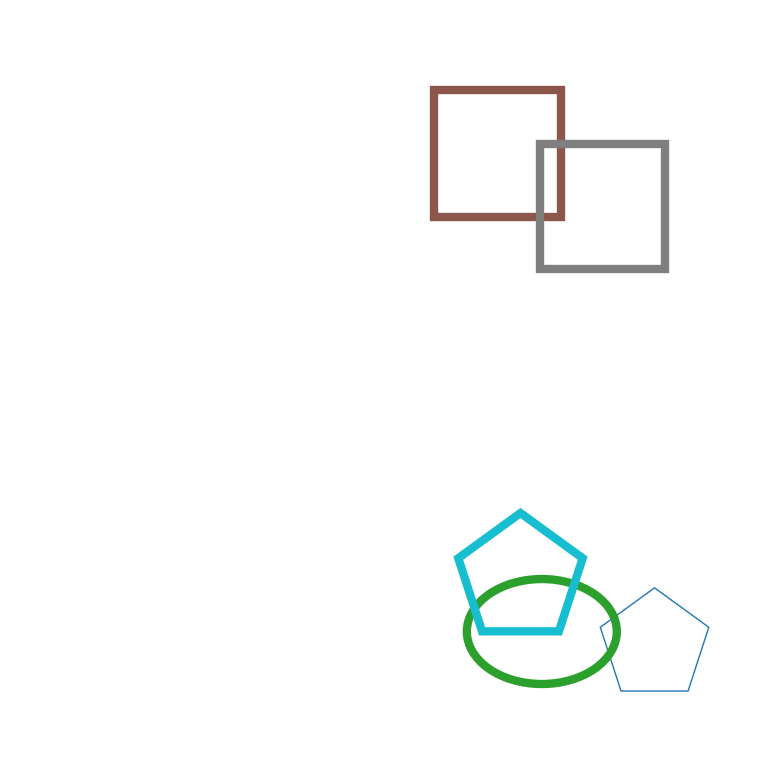[{"shape": "pentagon", "thickness": 0.5, "radius": 0.37, "center": [0.85, 0.162]}, {"shape": "oval", "thickness": 3, "radius": 0.49, "center": [0.704, 0.18]}, {"shape": "square", "thickness": 3, "radius": 0.41, "center": [0.646, 0.801]}, {"shape": "square", "thickness": 3, "radius": 0.41, "center": [0.782, 0.732]}, {"shape": "pentagon", "thickness": 3, "radius": 0.42, "center": [0.676, 0.249]}]